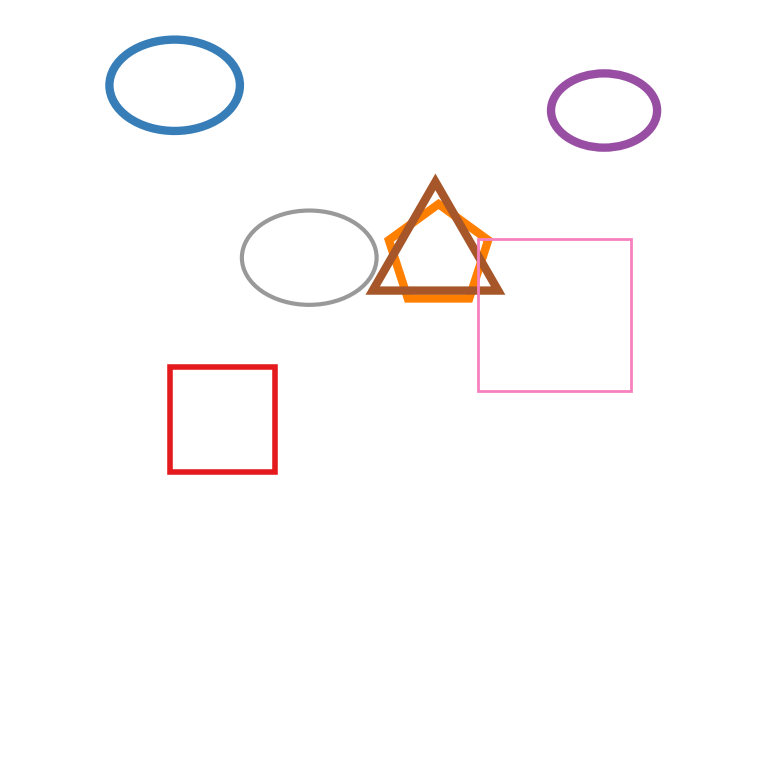[{"shape": "square", "thickness": 2, "radius": 0.34, "center": [0.289, 0.456]}, {"shape": "oval", "thickness": 3, "radius": 0.42, "center": [0.227, 0.889]}, {"shape": "oval", "thickness": 3, "radius": 0.34, "center": [0.785, 0.856]}, {"shape": "pentagon", "thickness": 3, "radius": 0.34, "center": [0.57, 0.667]}, {"shape": "triangle", "thickness": 3, "radius": 0.47, "center": [0.565, 0.67]}, {"shape": "square", "thickness": 1, "radius": 0.5, "center": [0.72, 0.591]}, {"shape": "oval", "thickness": 1.5, "radius": 0.44, "center": [0.402, 0.665]}]